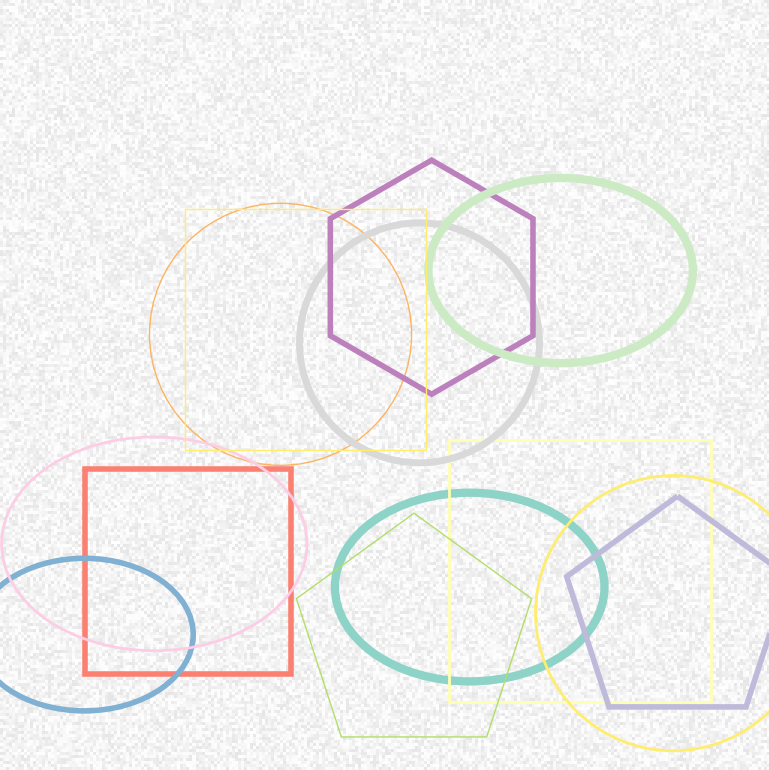[{"shape": "oval", "thickness": 3, "radius": 0.88, "center": [0.61, 0.238]}, {"shape": "square", "thickness": 1, "radius": 0.85, "center": [0.753, 0.259]}, {"shape": "pentagon", "thickness": 2, "radius": 0.76, "center": [0.88, 0.204]}, {"shape": "square", "thickness": 2, "radius": 0.67, "center": [0.244, 0.258]}, {"shape": "oval", "thickness": 2, "radius": 0.71, "center": [0.109, 0.176]}, {"shape": "circle", "thickness": 0.5, "radius": 0.85, "center": [0.364, 0.566]}, {"shape": "pentagon", "thickness": 0.5, "radius": 0.8, "center": [0.538, 0.173]}, {"shape": "oval", "thickness": 1, "radius": 0.99, "center": [0.2, 0.294]}, {"shape": "circle", "thickness": 2.5, "radius": 0.78, "center": [0.545, 0.555]}, {"shape": "hexagon", "thickness": 2, "radius": 0.76, "center": [0.561, 0.64]}, {"shape": "oval", "thickness": 3, "radius": 0.86, "center": [0.728, 0.649]}, {"shape": "circle", "thickness": 1, "radius": 0.89, "center": [0.874, 0.204]}, {"shape": "square", "thickness": 0.5, "radius": 0.78, "center": [0.397, 0.572]}]